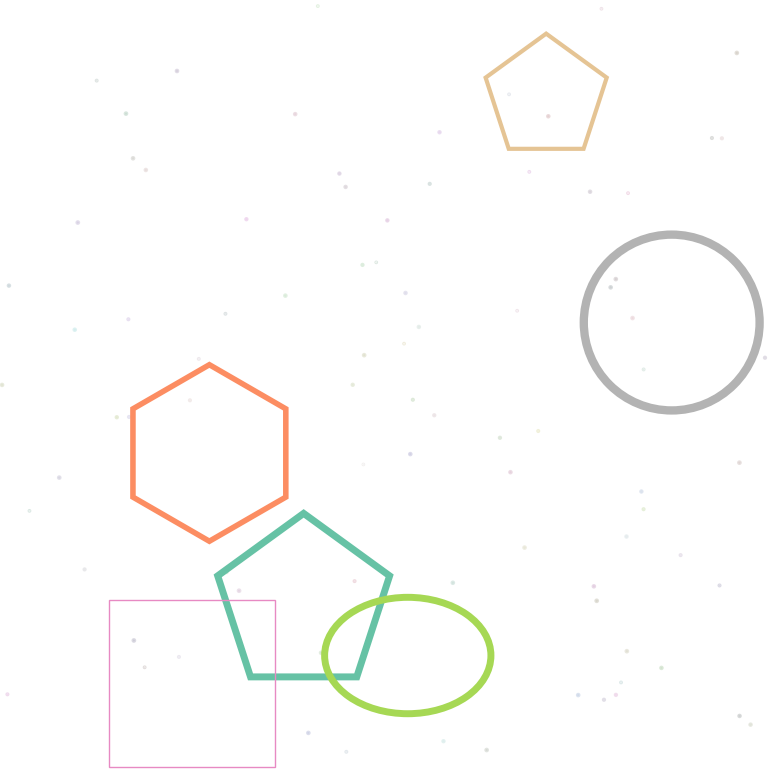[{"shape": "pentagon", "thickness": 2.5, "radius": 0.59, "center": [0.394, 0.216]}, {"shape": "hexagon", "thickness": 2, "radius": 0.57, "center": [0.272, 0.412]}, {"shape": "square", "thickness": 0.5, "radius": 0.54, "center": [0.249, 0.112]}, {"shape": "oval", "thickness": 2.5, "radius": 0.54, "center": [0.53, 0.149]}, {"shape": "pentagon", "thickness": 1.5, "radius": 0.41, "center": [0.709, 0.874]}, {"shape": "circle", "thickness": 3, "radius": 0.57, "center": [0.872, 0.581]}]